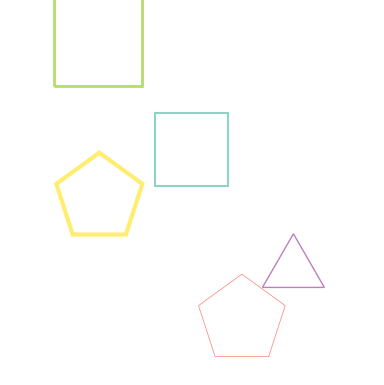[{"shape": "square", "thickness": 1.5, "radius": 0.48, "center": [0.498, 0.612]}, {"shape": "pentagon", "thickness": 0.5, "radius": 0.59, "center": [0.628, 0.17]}, {"shape": "square", "thickness": 2, "radius": 0.57, "center": [0.255, 0.891]}, {"shape": "triangle", "thickness": 1, "radius": 0.46, "center": [0.762, 0.3]}, {"shape": "pentagon", "thickness": 3, "radius": 0.59, "center": [0.258, 0.486]}]